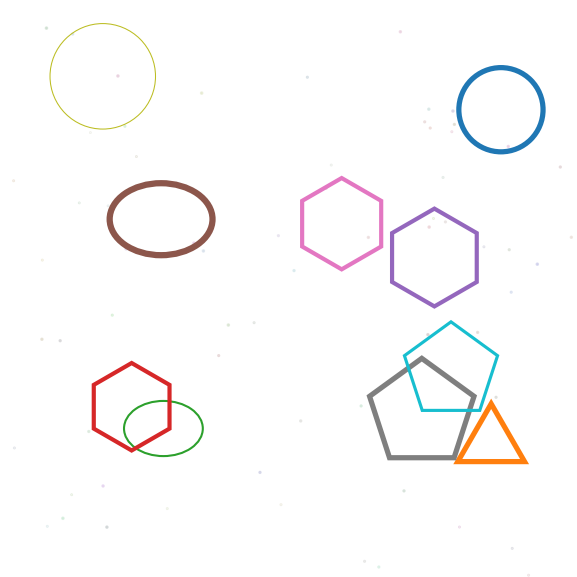[{"shape": "circle", "thickness": 2.5, "radius": 0.36, "center": [0.867, 0.809]}, {"shape": "triangle", "thickness": 2.5, "radius": 0.33, "center": [0.851, 0.233]}, {"shape": "oval", "thickness": 1, "radius": 0.34, "center": [0.283, 0.257]}, {"shape": "hexagon", "thickness": 2, "radius": 0.38, "center": [0.228, 0.295]}, {"shape": "hexagon", "thickness": 2, "radius": 0.42, "center": [0.752, 0.553]}, {"shape": "oval", "thickness": 3, "radius": 0.45, "center": [0.279, 0.62]}, {"shape": "hexagon", "thickness": 2, "radius": 0.4, "center": [0.592, 0.612]}, {"shape": "pentagon", "thickness": 2.5, "radius": 0.48, "center": [0.73, 0.283]}, {"shape": "circle", "thickness": 0.5, "radius": 0.46, "center": [0.178, 0.867]}, {"shape": "pentagon", "thickness": 1.5, "radius": 0.42, "center": [0.781, 0.357]}]